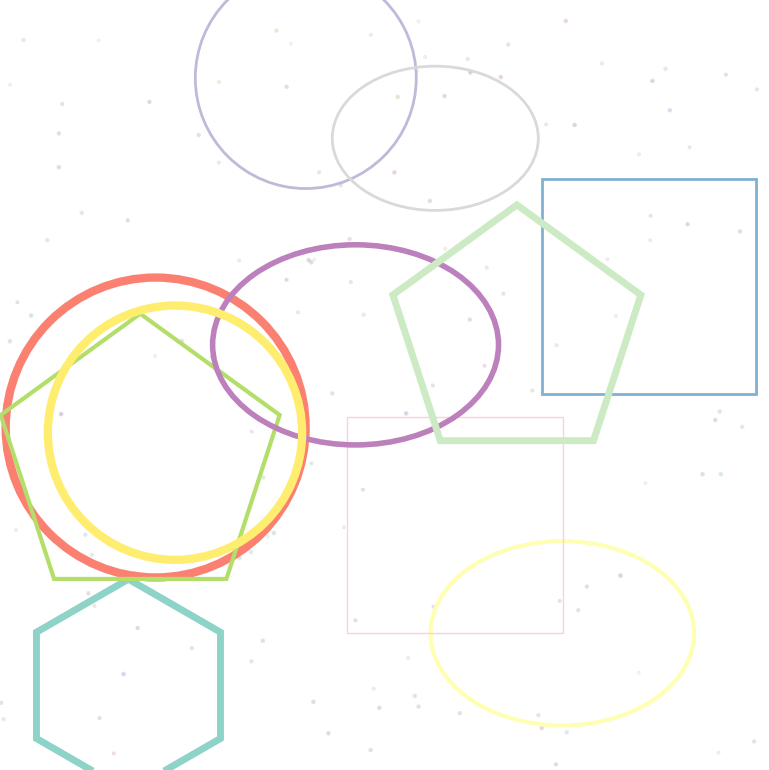[{"shape": "hexagon", "thickness": 2.5, "radius": 0.69, "center": [0.167, 0.11]}, {"shape": "oval", "thickness": 1.5, "radius": 0.86, "center": [0.73, 0.178]}, {"shape": "circle", "thickness": 1, "radius": 0.72, "center": [0.397, 0.899]}, {"shape": "circle", "thickness": 3, "radius": 0.97, "center": [0.202, 0.445]}, {"shape": "square", "thickness": 1, "radius": 0.7, "center": [0.843, 0.628]}, {"shape": "pentagon", "thickness": 1.5, "radius": 0.95, "center": [0.182, 0.402]}, {"shape": "square", "thickness": 0.5, "radius": 0.7, "center": [0.591, 0.318]}, {"shape": "oval", "thickness": 1, "radius": 0.67, "center": [0.565, 0.82]}, {"shape": "oval", "thickness": 2, "radius": 0.93, "center": [0.462, 0.552]}, {"shape": "pentagon", "thickness": 2.5, "radius": 0.85, "center": [0.671, 0.565]}, {"shape": "circle", "thickness": 3, "radius": 0.83, "center": [0.227, 0.438]}]